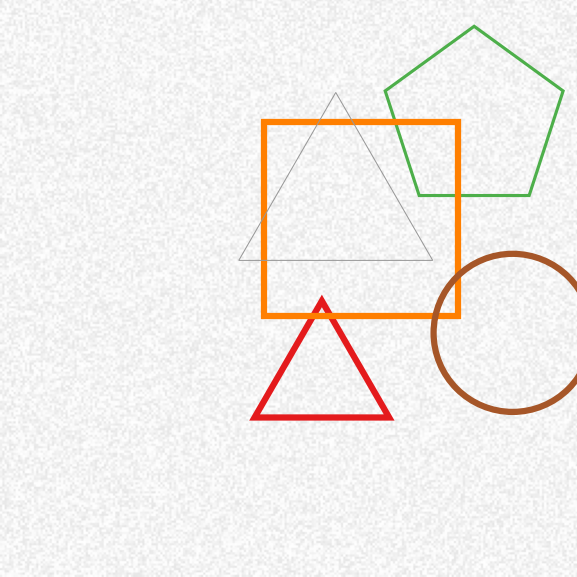[{"shape": "triangle", "thickness": 3, "radius": 0.67, "center": [0.557, 0.343]}, {"shape": "pentagon", "thickness": 1.5, "radius": 0.81, "center": [0.821, 0.792]}, {"shape": "square", "thickness": 3, "radius": 0.84, "center": [0.625, 0.619]}, {"shape": "circle", "thickness": 3, "radius": 0.68, "center": [0.888, 0.423]}, {"shape": "triangle", "thickness": 0.5, "radius": 0.97, "center": [0.581, 0.645]}]